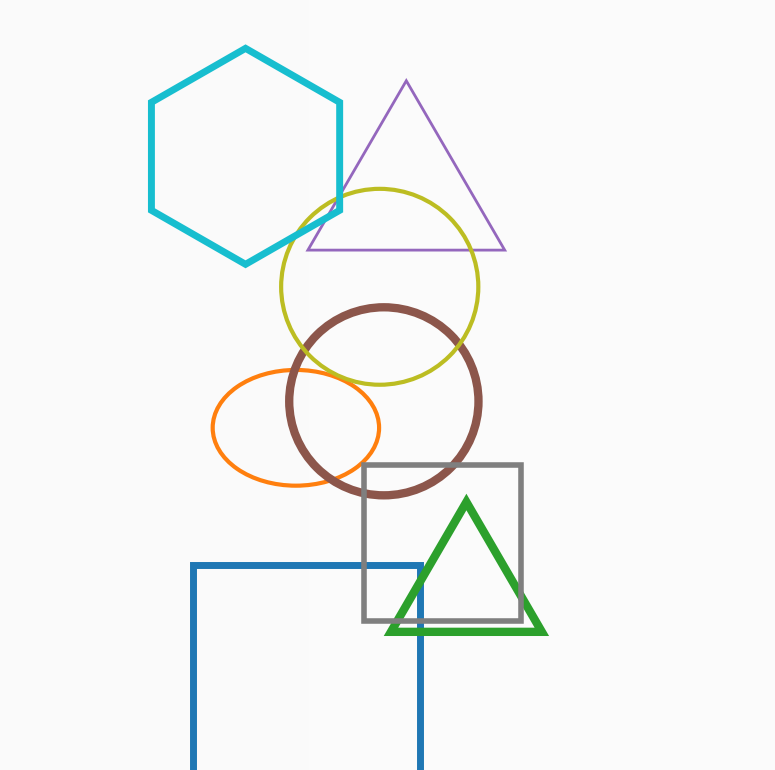[{"shape": "square", "thickness": 2.5, "radius": 0.73, "center": [0.396, 0.12]}, {"shape": "oval", "thickness": 1.5, "radius": 0.54, "center": [0.382, 0.444]}, {"shape": "triangle", "thickness": 3, "radius": 0.56, "center": [0.602, 0.236]}, {"shape": "triangle", "thickness": 1, "radius": 0.73, "center": [0.524, 0.748]}, {"shape": "circle", "thickness": 3, "radius": 0.61, "center": [0.495, 0.479]}, {"shape": "square", "thickness": 2, "radius": 0.51, "center": [0.571, 0.294]}, {"shape": "circle", "thickness": 1.5, "radius": 0.64, "center": [0.49, 0.628]}, {"shape": "hexagon", "thickness": 2.5, "radius": 0.7, "center": [0.317, 0.797]}]